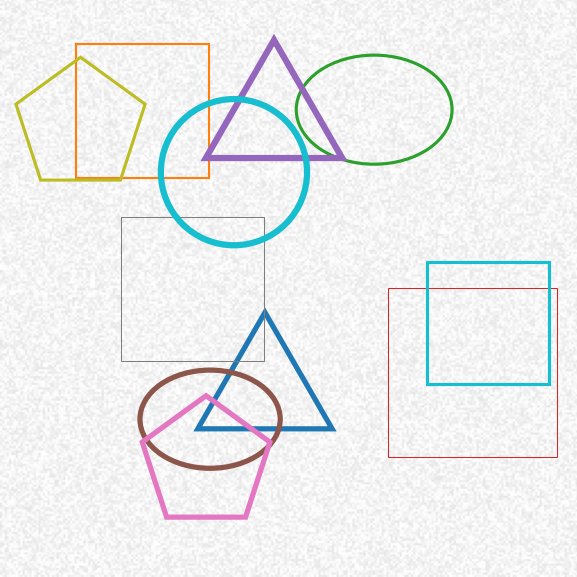[{"shape": "triangle", "thickness": 2.5, "radius": 0.67, "center": [0.459, 0.324]}, {"shape": "square", "thickness": 1, "radius": 0.58, "center": [0.247, 0.808]}, {"shape": "oval", "thickness": 1.5, "radius": 0.67, "center": [0.648, 0.809]}, {"shape": "square", "thickness": 0.5, "radius": 0.73, "center": [0.818, 0.355]}, {"shape": "triangle", "thickness": 3, "radius": 0.68, "center": [0.475, 0.794]}, {"shape": "oval", "thickness": 2.5, "radius": 0.61, "center": [0.364, 0.273]}, {"shape": "pentagon", "thickness": 2.5, "radius": 0.58, "center": [0.357, 0.198]}, {"shape": "square", "thickness": 0.5, "radius": 0.62, "center": [0.333, 0.499]}, {"shape": "pentagon", "thickness": 1.5, "radius": 0.59, "center": [0.139, 0.782]}, {"shape": "circle", "thickness": 3, "radius": 0.63, "center": [0.405, 0.701]}, {"shape": "square", "thickness": 1.5, "radius": 0.53, "center": [0.845, 0.44]}]